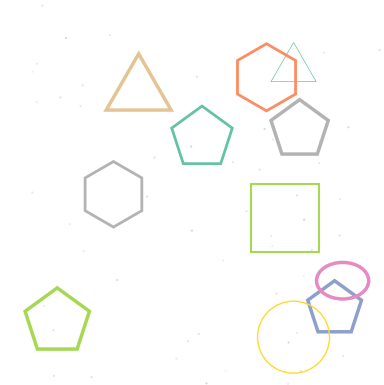[{"shape": "pentagon", "thickness": 2, "radius": 0.41, "center": [0.525, 0.642]}, {"shape": "triangle", "thickness": 0.5, "radius": 0.34, "center": [0.763, 0.822]}, {"shape": "hexagon", "thickness": 2, "radius": 0.44, "center": [0.692, 0.799]}, {"shape": "pentagon", "thickness": 2.5, "radius": 0.37, "center": [0.869, 0.198]}, {"shape": "oval", "thickness": 2.5, "radius": 0.34, "center": [0.89, 0.271]}, {"shape": "pentagon", "thickness": 2.5, "radius": 0.44, "center": [0.149, 0.164]}, {"shape": "square", "thickness": 1.5, "radius": 0.44, "center": [0.74, 0.434]}, {"shape": "circle", "thickness": 1, "radius": 0.47, "center": [0.762, 0.124]}, {"shape": "triangle", "thickness": 2.5, "radius": 0.49, "center": [0.36, 0.763]}, {"shape": "hexagon", "thickness": 2, "radius": 0.43, "center": [0.295, 0.495]}, {"shape": "pentagon", "thickness": 2.5, "radius": 0.39, "center": [0.778, 0.663]}]